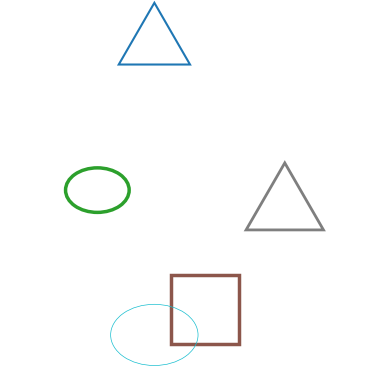[{"shape": "triangle", "thickness": 1.5, "radius": 0.53, "center": [0.401, 0.886]}, {"shape": "oval", "thickness": 2.5, "radius": 0.41, "center": [0.253, 0.506]}, {"shape": "square", "thickness": 2.5, "radius": 0.44, "center": [0.533, 0.196]}, {"shape": "triangle", "thickness": 2, "radius": 0.58, "center": [0.74, 0.461]}, {"shape": "oval", "thickness": 0.5, "radius": 0.57, "center": [0.401, 0.13]}]